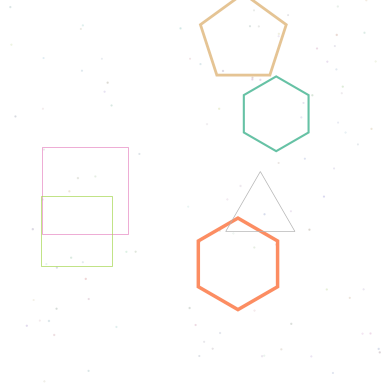[{"shape": "hexagon", "thickness": 1.5, "radius": 0.49, "center": [0.717, 0.704]}, {"shape": "hexagon", "thickness": 2.5, "radius": 0.59, "center": [0.618, 0.315]}, {"shape": "square", "thickness": 0.5, "radius": 0.56, "center": [0.221, 0.506]}, {"shape": "square", "thickness": 0.5, "radius": 0.46, "center": [0.198, 0.399]}, {"shape": "pentagon", "thickness": 2, "radius": 0.59, "center": [0.632, 0.9]}, {"shape": "triangle", "thickness": 0.5, "radius": 0.52, "center": [0.676, 0.451]}]